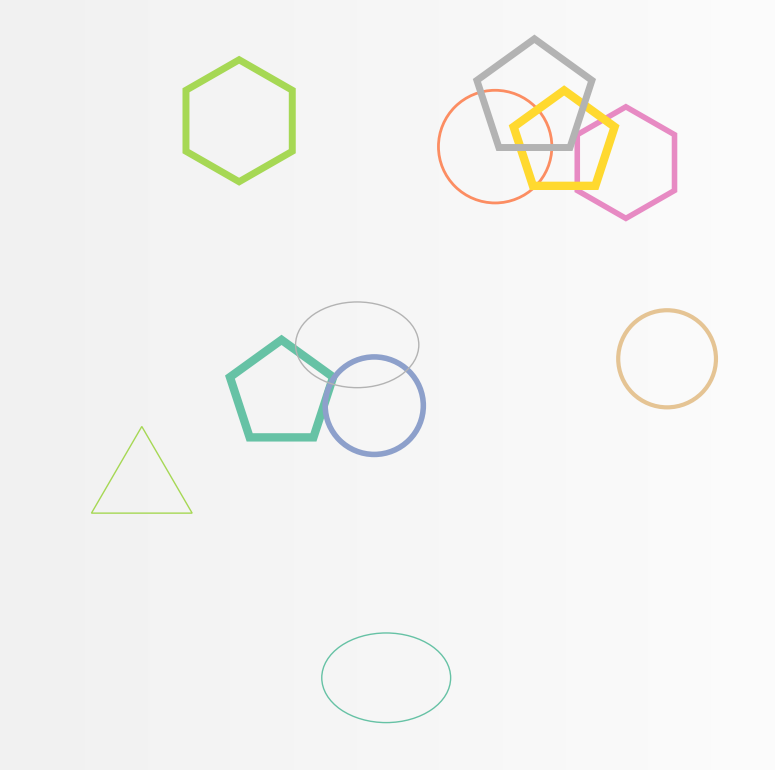[{"shape": "oval", "thickness": 0.5, "radius": 0.42, "center": [0.498, 0.12]}, {"shape": "pentagon", "thickness": 3, "radius": 0.35, "center": [0.363, 0.489]}, {"shape": "circle", "thickness": 1, "radius": 0.37, "center": [0.639, 0.81]}, {"shape": "circle", "thickness": 2, "radius": 0.32, "center": [0.483, 0.473]}, {"shape": "hexagon", "thickness": 2, "radius": 0.36, "center": [0.808, 0.789]}, {"shape": "triangle", "thickness": 0.5, "radius": 0.38, "center": [0.183, 0.371]}, {"shape": "hexagon", "thickness": 2.5, "radius": 0.4, "center": [0.309, 0.843]}, {"shape": "pentagon", "thickness": 3, "radius": 0.34, "center": [0.728, 0.814]}, {"shape": "circle", "thickness": 1.5, "radius": 0.32, "center": [0.861, 0.534]}, {"shape": "oval", "thickness": 0.5, "radius": 0.4, "center": [0.461, 0.552]}, {"shape": "pentagon", "thickness": 2.5, "radius": 0.39, "center": [0.69, 0.872]}]